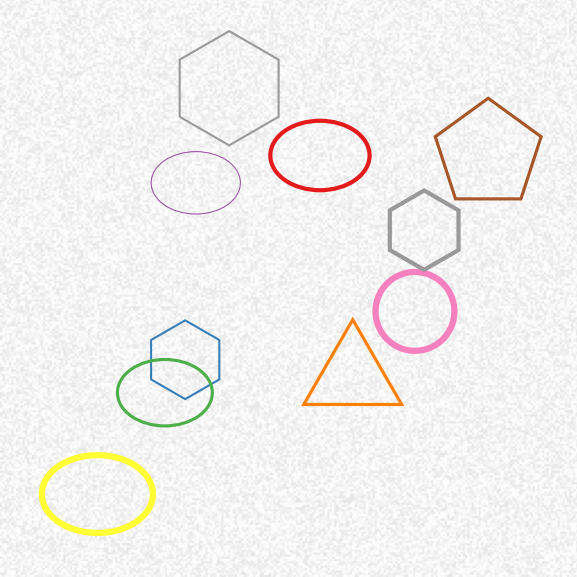[{"shape": "oval", "thickness": 2, "radius": 0.43, "center": [0.554, 0.73]}, {"shape": "hexagon", "thickness": 1, "radius": 0.34, "center": [0.321, 0.376]}, {"shape": "oval", "thickness": 1.5, "radius": 0.41, "center": [0.285, 0.319]}, {"shape": "oval", "thickness": 0.5, "radius": 0.39, "center": [0.339, 0.683]}, {"shape": "triangle", "thickness": 1.5, "radius": 0.49, "center": [0.611, 0.348]}, {"shape": "oval", "thickness": 3, "radius": 0.48, "center": [0.169, 0.144]}, {"shape": "pentagon", "thickness": 1.5, "radius": 0.48, "center": [0.845, 0.733]}, {"shape": "circle", "thickness": 3, "radius": 0.34, "center": [0.719, 0.46]}, {"shape": "hexagon", "thickness": 1, "radius": 0.49, "center": [0.397, 0.846]}, {"shape": "hexagon", "thickness": 2, "radius": 0.34, "center": [0.734, 0.601]}]